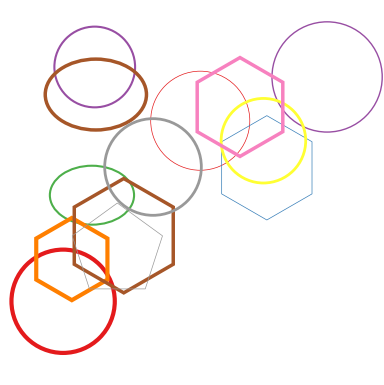[{"shape": "circle", "thickness": 0.5, "radius": 0.64, "center": [0.52, 0.686]}, {"shape": "circle", "thickness": 3, "radius": 0.67, "center": [0.164, 0.217]}, {"shape": "hexagon", "thickness": 0.5, "radius": 0.68, "center": [0.693, 0.564]}, {"shape": "oval", "thickness": 1.5, "radius": 0.55, "center": [0.239, 0.493]}, {"shape": "circle", "thickness": 1.5, "radius": 0.52, "center": [0.246, 0.826]}, {"shape": "circle", "thickness": 1, "radius": 0.72, "center": [0.85, 0.8]}, {"shape": "hexagon", "thickness": 3, "radius": 0.53, "center": [0.187, 0.327]}, {"shape": "circle", "thickness": 2, "radius": 0.55, "center": [0.684, 0.634]}, {"shape": "hexagon", "thickness": 2.5, "radius": 0.74, "center": [0.321, 0.388]}, {"shape": "oval", "thickness": 2.5, "radius": 0.66, "center": [0.249, 0.754]}, {"shape": "hexagon", "thickness": 2.5, "radius": 0.64, "center": [0.623, 0.722]}, {"shape": "pentagon", "thickness": 0.5, "radius": 0.62, "center": [0.305, 0.349]}, {"shape": "circle", "thickness": 2, "radius": 0.63, "center": [0.397, 0.566]}]